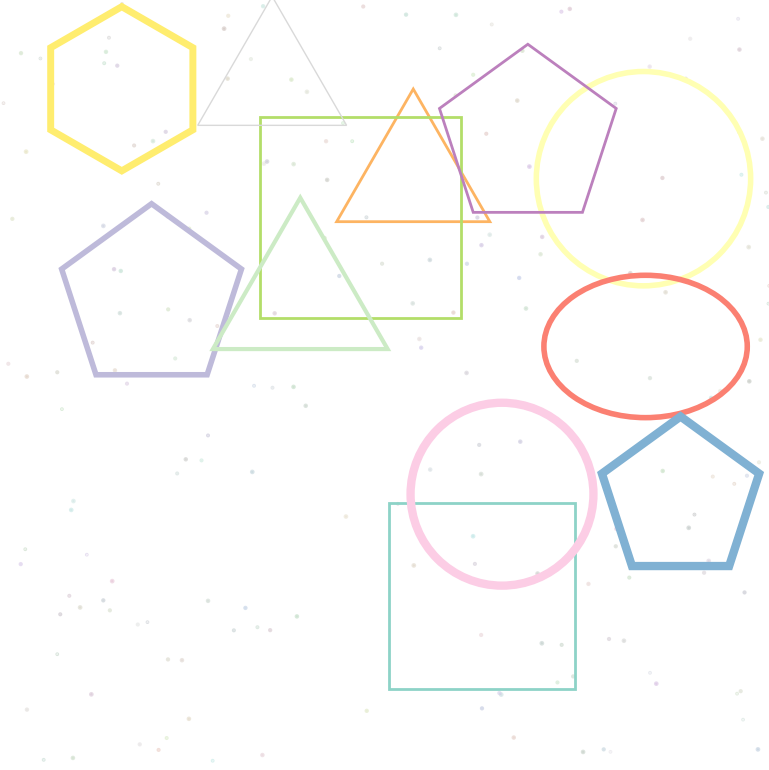[{"shape": "square", "thickness": 1, "radius": 0.6, "center": [0.626, 0.226]}, {"shape": "circle", "thickness": 2, "radius": 0.7, "center": [0.836, 0.768]}, {"shape": "pentagon", "thickness": 2, "radius": 0.61, "center": [0.197, 0.613]}, {"shape": "oval", "thickness": 2, "radius": 0.66, "center": [0.838, 0.55]}, {"shape": "pentagon", "thickness": 3, "radius": 0.54, "center": [0.884, 0.352]}, {"shape": "triangle", "thickness": 1, "radius": 0.57, "center": [0.537, 0.77]}, {"shape": "square", "thickness": 1, "radius": 0.65, "center": [0.468, 0.717]}, {"shape": "circle", "thickness": 3, "radius": 0.59, "center": [0.652, 0.358]}, {"shape": "triangle", "thickness": 0.5, "radius": 0.56, "center": [0.353, 0.893]}, {"shape": "pentagon", "thickness": 1, "radius": 0.6, "center": [0.686, 0.822]}, {"shape": "triangle", "thickness": 1.5, "radius": 0.66, "center": [0.39, 0.612]}, {"shape": "hexagon", "thickness": 2.5, "radius": 0.53, "center": [0.158, 0.885]}]